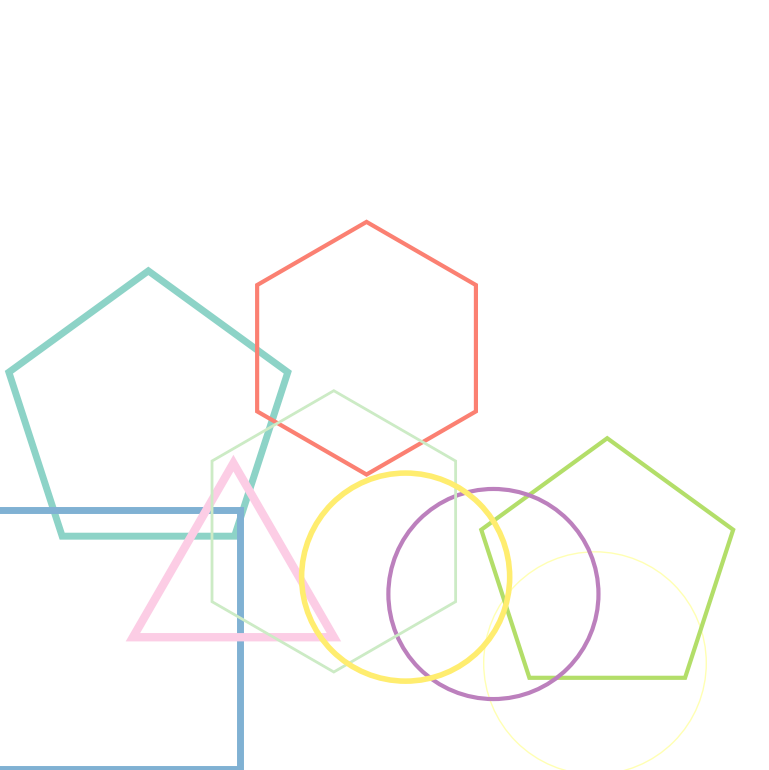[{"shape": "pentagon", "thickness": 2.5, "radius": 0.95, "center": [0.193, 0.458]}, {"shape": "circle", "thickness": 0.5, "radius": 0.72, "center": [0.773, 0.139]}, {"shape": "hexagon", "thickness": 1.5, "radius": 0.82, "center": [0.476, 0.548]}, {"shape": "square", "thickness": 2.5, "radius": 0.84, "center": [0.144, 0.17]}, {"shape": "pentagon", "thickness": 1.5, "radius": 0.86, "center": [0.789, 0.259]}, {"shape": "triangle", "thickness": 3, "radius": 0.75, "center": [0.303, 0.248]}, {"shape": "circle", "thickness": 1.5, "radius": 0.68, "center": [0.641, 0.229]}, {"shape": "hexagon", "thickness": 1, "radius": 0.91, "center": [0.434, 0.31]}, {"shape": "circle", "thickness": 2, "radius": 0.68, "center": [0.527, 0.251]}]